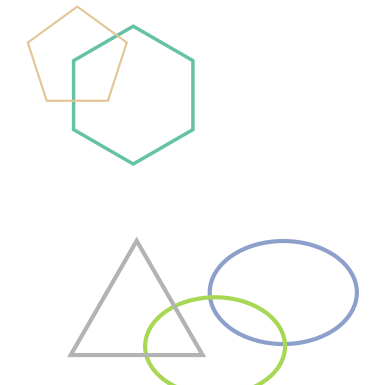[{"shape": "hexagon", "thickness": 2.5, "radius": 0.89, "center": [0.346, 0.753]}, {"shape": "oval", "thickness": 3, "radius": 0.96, "center": [0.736, 0.24]}, {"shape": "oval", "thickness": 3, "radius": 0.91, "center": [0.559, 0.101]}, {"shape": "pentagon", "thickness": 1.5, "radius": 0.68, "center": [0.201, 0.848]}, {"shape": "triangle", "thickness": 3, "radius": 0.99, "center": [0.355, 0.177]}]